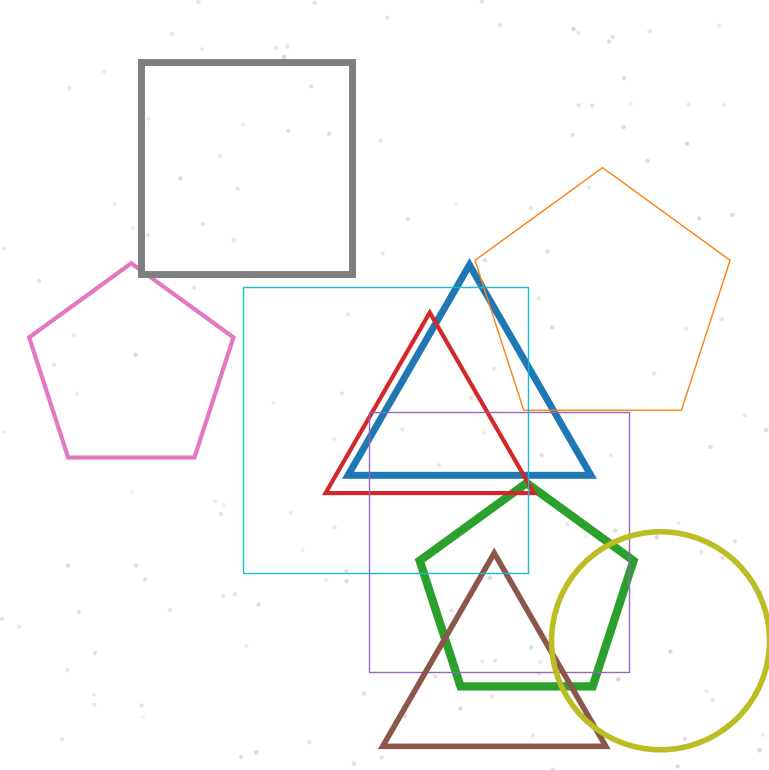[{"shape": "triangle", "thickness": 2.5, "radius": 0.91, "center": [0.61, 0.474]}, {"shape": "pentagon", "thickness": 0.5, "radius": 0.87, "center": [0.783, 0.608]}, {"shape": "pentagon", "thickness": 3, "radius": 0.73, "center": [0.684, 0.227]}, {"shape": "triangle", "thickness": 1.5, "radius": 0.78, "center": [0.558, 0.438]}, {"shape": "square", "thickness": 0.5, "radius": 0.85, "center": [0.648, 0.296]}, {"shape": "triangle", "thickness": 2, "radius": 0.84, "center": [0.642, 0.114]}, {"shape": "pentagon", "thickness": 1.5, "radius": 0.7, "center": [0.171, 0.519]}, {"shape": "square", "thickness": 2.5, "radius": 0.69, "center": [0.32, 0.782]}, {"shape": "circle", "thickness": 2, "radius": 0.71, "center": [0.858, 0.168]}, {"shape": "square", "thickness": 0.5, "radius": 0.93, "center": [0.501, 0.442]}]